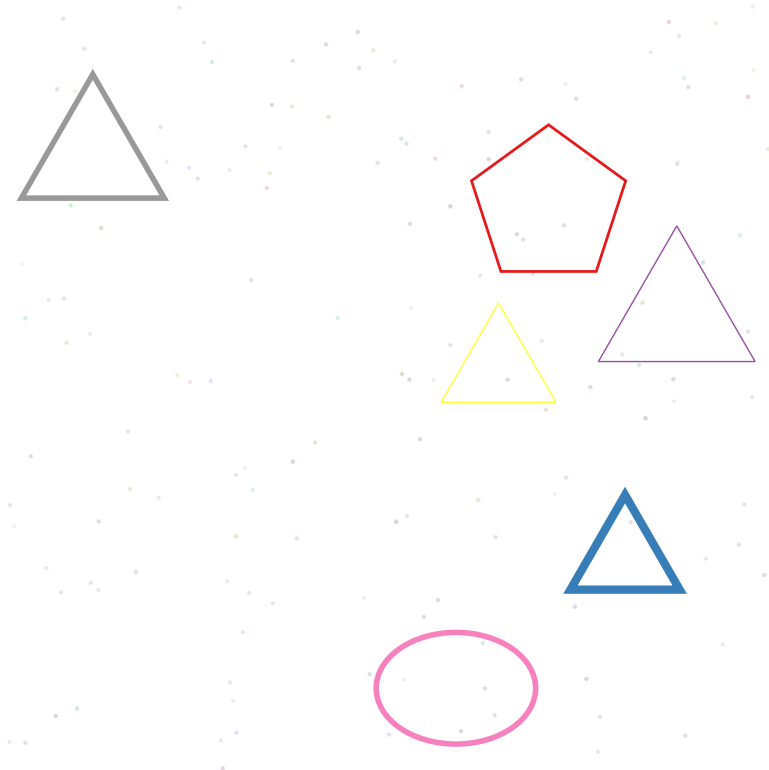[{"shape": "pentagon", "thickness": 1, "radius": 0.53, "center": [0.712, 0.733]}, {"shape": "triangle", "thickness": 3, "radius": 0.41, "center": [0.812, 0.275]}, {"shape": "triangle", "thickness": 0.5, "radius": 0.59, "center": [0.879, 0.589]}, {"shape": "triangle", "thickness": 0.5, "radius": 0.43, "center": [0.647, 0.521]}, {"shape": "oval", "thickness": 2, "radius": 0.52, "center": [0.592, 0.106]}, {"shape": "triangle", "thickness": 2, "radius": 0.54, "center": [0.121, 0.796]}]